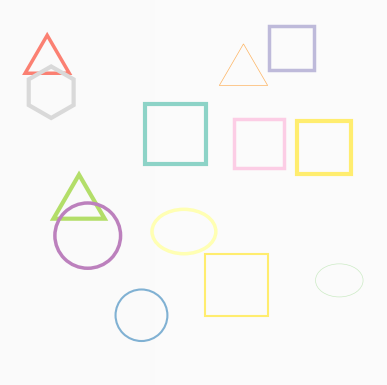[{"shape": "square", "thickness": 3, "radius": 0.39, "center": [0.454, 0.652]}, {"shape": "oval", "thickness": 2.5, "radius": 0.41, "center": [0.475, 0.399]}, {"shape": "square", "thickness": 2.5, "radius": 0.29, "center": [0.753, 0.876]}, {"shape": "triangle", "thickness": 2.5, "radius": 0.33, "center": [0.122, 0.843]}, {"shape": "circle", "thickness": 1.5, "radius": 0.33, "center": [0.365, 0.181]}, {"shape": "triangle", "thickness": 0.5, "radius": 0.36, "center": [0.628, 0.814]}, {"shape": "triangle", "thickness": 3, "radius": 0.38, "center": [0.204, 0.47]}, {"shape": "square", "thickness": 2.5, "radius": 0.32, "center": [0.669, 0.628]}, {"shape": "hexagon", "thickness": 3, "radius": 0.33, "center": [0.132, 0.76]}, {"shape": "circle", "thickness": 2.5, "radius": 0.42, "center": [0.226, 0.388]}, {"shape": "oval", "thickness": 0.5, "radius": 0.31, "center": [0.876, 0.272]}, {"shape": "square", "thickness": 1.5, "radius": 0.4, "center": [0.61, 0.259]}, {"shape": "square", "thickness": 3, "radius": 0.35, "center": [0.836, 0.617]}]